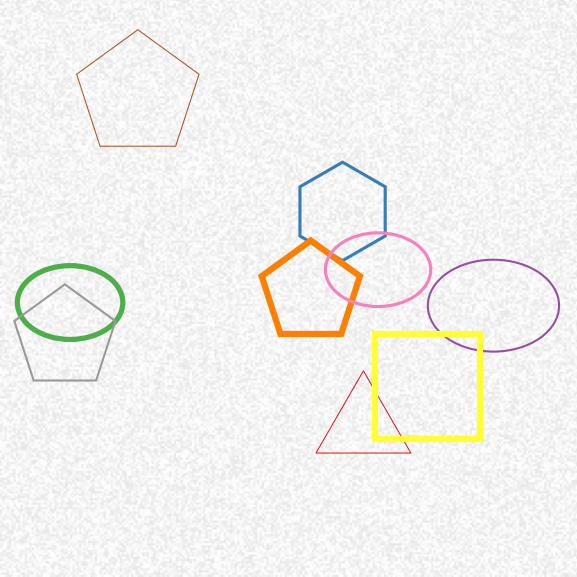[{"shape": "triangle", "thickness": 0.5, "radius": 0.47, "center": [0.629, 0.262]}, {"shape": "hexagon", "thickness": 1.5, "radius": 0.43, "center": [0.593, 0.633]}, {"shape": "oval", "thickness": 2.5, "radius": 0.46, "center": [0.121, 0.475]}, {"shape": "oval", "thickness": 1, "radius": 0.57, "center": [0.854, 0.47]}, {"shape": "pentagon", "thickness": 3, "radius": 0.45, "center": [0.538, 0.493]}, {"shape": "square", "thickness": 3, "radius": 0.45, "center": [0.74, 0.33]}, {"shape": "pentagon", "thickness": 0.5, "radius": 0.56, "center": [0.239, 0.836]}, {"shape": "oval", "thickness": 1.5, "radius": 0.46, "center": [0.655, 0.532]}, {"shape": "pentagon", "thickness": 1, "radius": 0.46, "center": [0.112, 0.415]}]